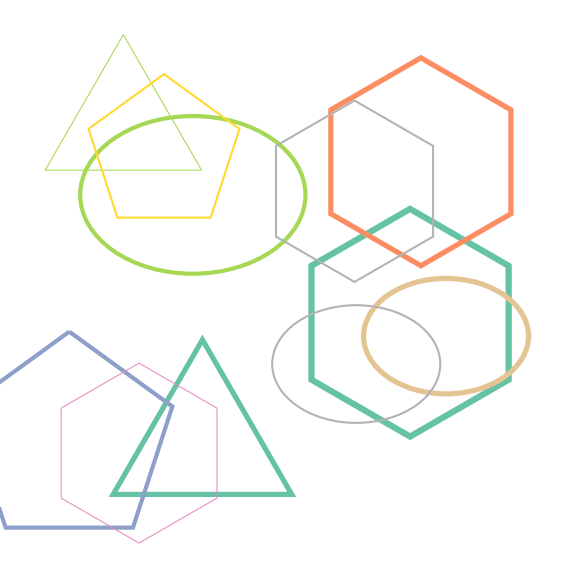[{"shape": "hexagon", "thickness": 3, "radius": 0.99, "center": [0.71, 0.44]}, {"shape": "triangle", "thickness": 2.5, "radius": 0.89, "center": [0.351, 0.232]}, {"shape": "hexagon", "thickness": 2.5, "radius": 0.9, "center": [0.729, 0.719]}, {"shape": "pentagon", "thickness": 2, "radius": 0.94, "center": [0.12, 0.237]}, {"shape": "hexagon", "thickness": 0.5, "radius": 0.78, "center": [0.241, 0.215]}, {"shape": "triangle", "thickness": 0.5, "radius": 0.78, "center": [0.214, 0.783]}, {"shape": "oval", "thickness": 2, "radius": 0.98, "center": [0.334, 0.662]}, {"shape": "pentagon", "thickness": 1, "radius": 0.69, "center": [0.284, 0.733]}, {"shape": "oval", "thickness": 2.5, "radius": 0.71, "center": [0.772, 0.417]}, {"shape": "oval", "thickness": 1, "radius": 0.73, "center": [0.617, 0.369]}, {"shape": "hexagon", "thickness": 1, "radius": 0.79, "center": [0.614, 0.668]}]